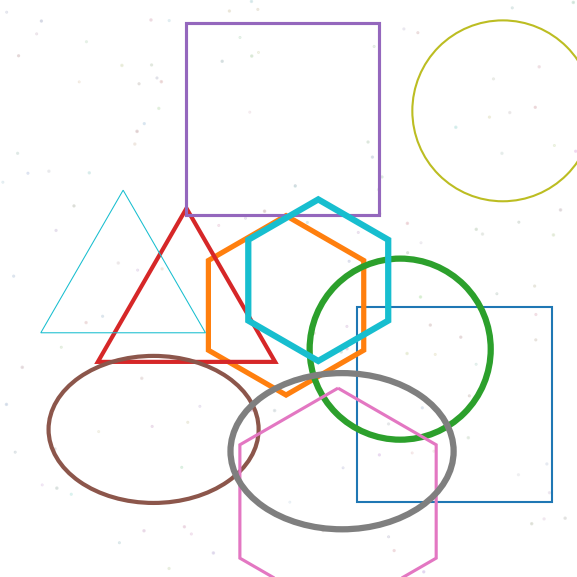[{"shape": "square", "thickness": 1, "radius": 0.85, "center": [0.787, 0.299]}, {"shape": "hexagon", "thickness": 2.5, "radius": 0.78, "center": [0.495, 0.47]}, {"shape": "circle", "thickness": 3, "radius": 0.78, "center": [0.693, 0.395]}, {"shape": "triangle", "thickness": 2, "radius": 0.89, "center": [0.323, 0.461]}, {"shape": "square", "thickness": 1.5, "radius": 0.83, "center": [0.489, 0.793]}, {"shape": "oval", "thickness": 2, "radius": 0.91, "center": [0.266, 0.256]}, {"shape": "hexagon", "thickness": 1.5, "radius": 0.98, "center": [0.585, 0.131]}, {"shape": "oval", "thickness": 3, "radius": 0.97, "center": [0.592, 0.218]}, {"shape": "circle", "thickness": 1, "radius": 0.78, "center": [0.871, 0.807]}, {"shape": "hexagon", "thickness": 3, "radius": 0.7, "center": [0.551, 0.514]}, {"shape": "triangle", "thickness": 0.5, "radius": 0.82, "center": [0.213, 0.505]}]